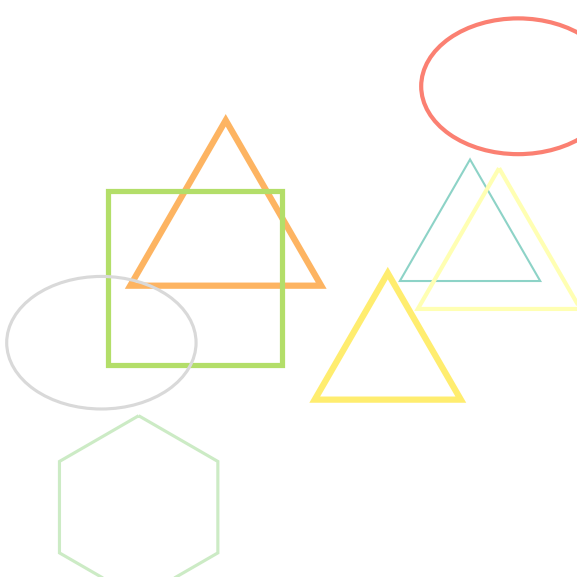[{"shape": "triangle", "thickness": 1, "radius": 0.7, "center": [0.814, 0.583]}, {"shape": "triangle", "thickness": 2, "radius": 0.81, "center": [0.864, 0.545]}, {"shape": "oval", "thickness": 2, "radius": 0.84, "center": [0.897, 0.85]}, {"shape": "triangle", "thickness": 3, "radius": 0.95, "center": [0.391, 0.6]}, {"shape": "square", "thickness": 2.5, "radius": 0.75, "center": [0.338, 0.518]}, {"shape": "oval", "thickness": 1.5, "radius": 0.82, "center": [0.176, 0.406]}, {"shape": "hexagon", "thickness": 1.5, "radius": 0.79, "center": [0.24, 0.121]}, {"shape": "triangle", "thickness": 3, "radius": 0.73, "center": [0.671, 0.38]}]